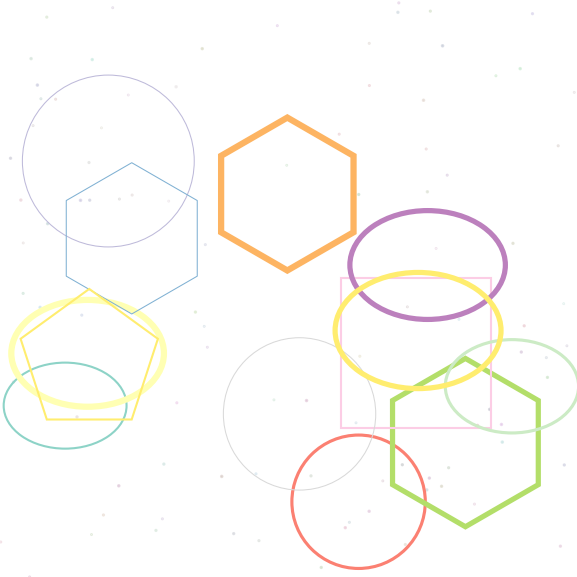[{"shape": "oval", "thickness": 1, "radius": 0.53, "center": [0.113, 0.297]}, {"shape": "oval", "thickness": 3, "radius": 0.66, "center": [0.152, 0.387]}, {"shape": "circle", "thickness": 0.5, "radius": 0.74, "center": [0.188, 0.72]}, {"shape": "circle", "thickness": 1.5, "radius": 0.58, "center": [0.621, 0.13]}, {"shape": "hexagon", "thickness": 0.5, "radius": 0.65, "center": [0.228, 0.586]}, {"shape": "hexagon", "thickness": 3, "radius": 0.66, "center": [0.498, 0.663]}, {"shape": "hexagon", "thickness": 2.5, "radius": 0.73, "center": [0.806, 0.233]}, {"shape": "square", "thickness": 1, "radius": 0.65, "center": [0.72, 0.388]}, {"shape": "circle", "thickness": 0.5, "radius": 0.66, "center": [0.519, 0.282]}, {"shape": "oval", "thickness": 2.5, "radius": 0.67, "center": [0.74, 0.54]}, {"shape": "oval", "thickness": 1.5, "radius": 0.58, "center": [0.886, 0.33]}, {"shape": "pentagon", "thickness": 1, "radius": 0.62, "center": [0.155, 0.374]}, {"shape": "oval", "thickness": 2.5, "radius": 0.72, "center": [0.724, 0.427]}]